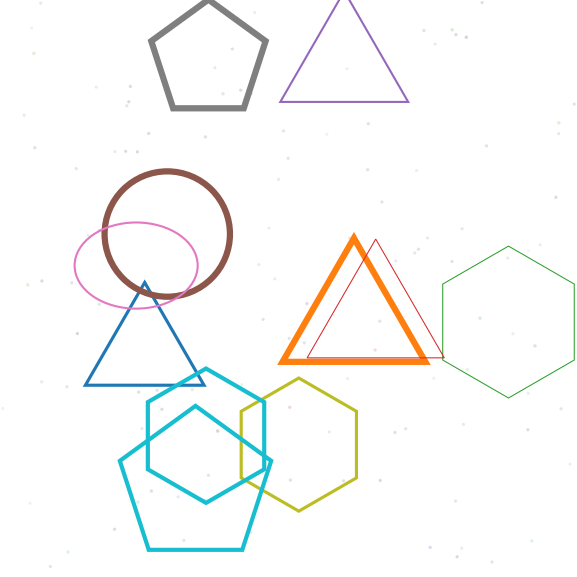[{"shape": "triangle", "thickness": 1.5, "radius": 0.59, "center": [0.251, 0.391]}, {"shape": "triangle", "thickness": 3, "radius": 0.71, "center": [0.613, 0.444]}, {"shape": "hexagon", "thickness": 0.5, "radius": 0.66, "center": [0.881, 0.441]}, {"shape": "triangle", "thickness": 0.5, "radius": 0.69, "center": [0.651, 0.448]}, {"shape": "triangle", "thickness": 1, "radius": 0.64, "center": [0.596, 0.887]}, {"shape": "circle", "thickness": 3, "radius": 0.54, "center": [0.29, 0.594]}, {"shape": "oval", "thickness": 1, "radius": 0.53, "center": [0.236, 0.539]}, {"shape": "pentagon", "thickness": 3, "radius": 0.52, "center": [0.361, 0.896]}, {"shape": "hexagon", "thickness": 1.5, "radius": 0.58, "center": [0.517, 0.229]}, {"shape": "hexagon", "thickness": 2, "radius": 0.58, "center": [0.357, 0.245]}, {"shape": "pentagon", "thickness": 2, "radius": 0.69, "center": [0.339, 0.159]}]